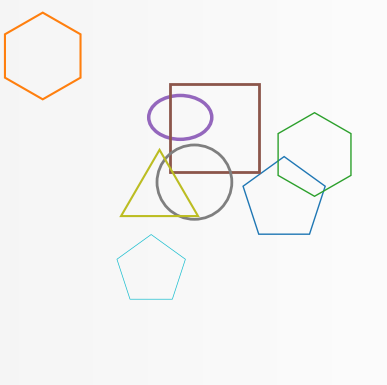[{"shape": "pentagon", "thickness": 1, "radius": 0.56, "center": [0.733, 0.482]}, {"shape": "hexagon", "thickness": 1.5, "radius": 0.56, "center": [0.11, 0.855]}, {"shape": "hexagon", "thickness": 1, "radius": 0.54, "center": [0.812, 0.599]}, {"shape": "oval", "thickness": 2.5, "radius": 0.41, "center": [0.465, 0.695]}, {"shape": "square", "thickness": 2, "radius": 0.57, "center": [0.554, 0.667]}, {"shape": "circle", "thickness": 2, "radius": 0.48, "center": [0.502, 0.527]}, {"shape": "triangle", "thickness": 1.5, "radius": 0.57, "center": [0.412, 0.496]}, {"shape": "pentagon", "thickness": 0.5, "radius": 0.46, "center": [0.39, 0.298]}]